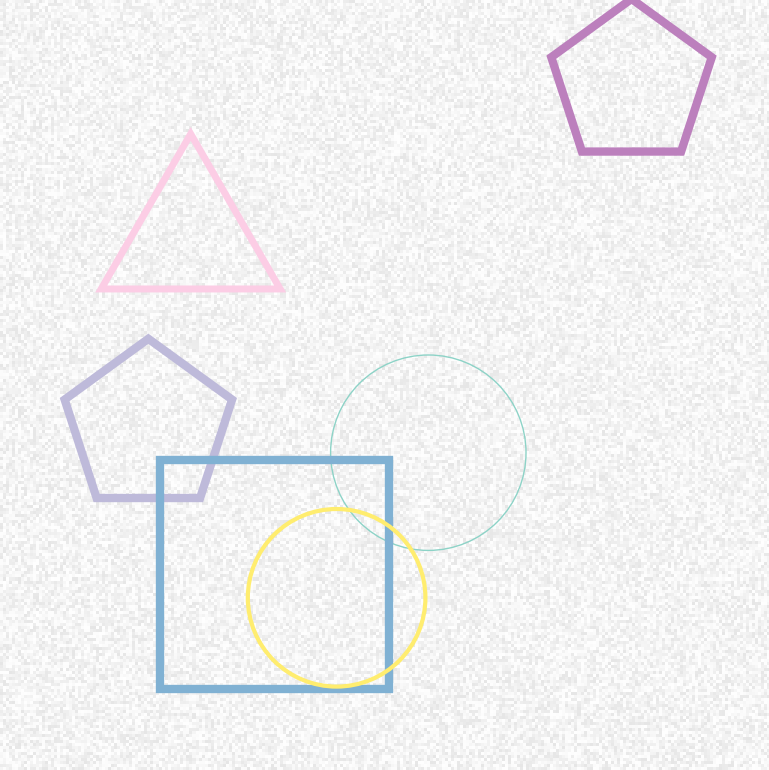[{"shape": "circle", "thickness": 0.5, "radius": 0.63, "center": [0.556, 0.412]}, {"shape": "pentagon", "thickness": 3, "radius": 0.57, "center": [0.193, 0.446]}, {"shape": "square", "thickness": 3, "radius": 0.74, "center": [0.357, 0.254]}, {"shape": "triangle", "thickness": 2.5, "radius": 0.67, "center": [0.248, 0.692]}, {"shape": "pentagon", "thickness": 3, "radius": 0.55, "center": [0.82, 0.892]}, {"shape": "circle", "thickness": 1.5, "radius": 0.58, "center": [0.437, 0.224]}]